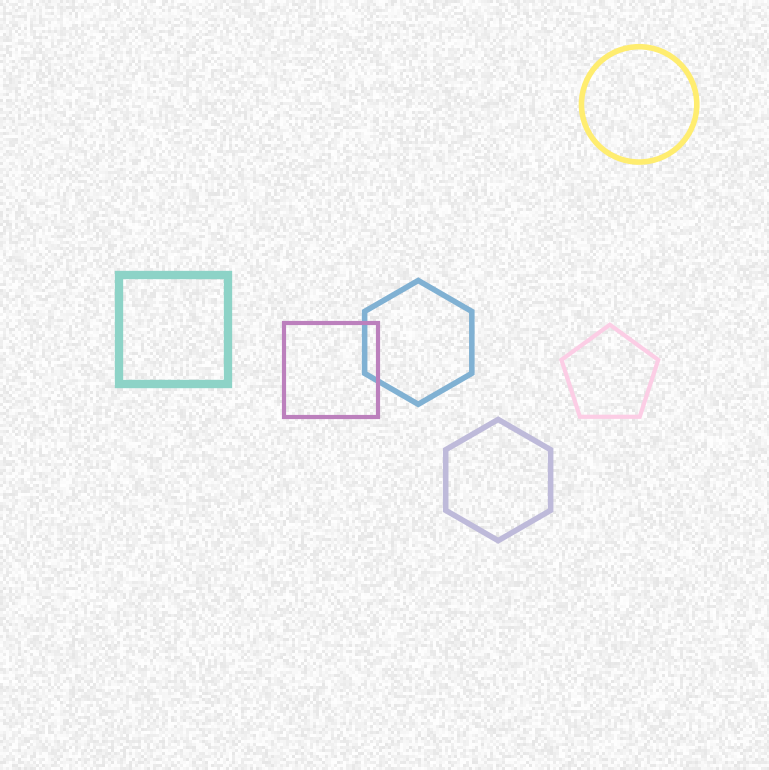[{"shape": "square", "thickness": 3, "radius": 0.35, "center": [0.225, 0.572]}, {"shape": "hexagon", "thickness": 2, "radius": 0.39, "center": [0.647, 0.377]}, {"shape": "hexagon", "thickness": 2, "radius": 0.4, "center": [0.543, 0.555]}, {"shape": "pentagon", "thickness": 1.5, "radius": 0.33, "center": [0.792, 0.512]}, {"shape": "square", "thickness": 1.5, "radius": 0.31, "center": [0.43, 0.519]}, {"shape": "circle", "thickness": 2, "radius": 0.37, "center": [0.83, 0.864]}]